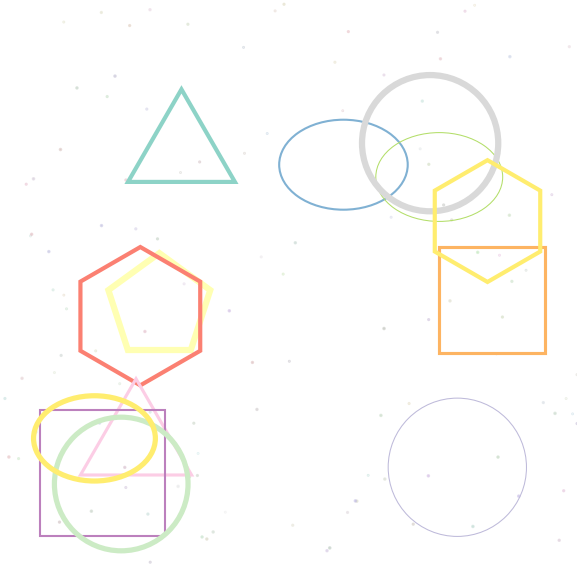[{"shape": "triangle", "thickness": 2, "radius": 0.53, "center": [0.314, 0.738]}, {"shape": "pentagon", "thickness": 3, "radius": 0.46, "center": [0.276, 0.468]}, {"shape": "circle", "thickness": 0.5, "radius": 0.6, "center": [0.792, 0.19]}, {"shape": "hexagon", "thickness": 2, "radius": 0.6, "center": [0.243, 0.452]}, {"shape": "oval", "thickness": 1, "radius": 0.56, "center": [0.595, 0.714]}, {"shape": "square", "thickness": 1.5, "radius": 0.46, "center": [0.852, 0.48]}, {"shape": "oval", "thickness": 0.5, "radius": 0.55, "center": [0.761, 0.693]}, {"shape": "triangle", "thickness": 1.5, "radius": 0.56, "center": [0.236, 0.232]}, {"shape": "circle", "thickness": 3, "radius": 0.59, "center": [0.745, 0.751]}, {"shape": "square", "thickness": 1, "radius": 0.54, "center": [0.177, 0.18]}, {"shape": "circle", "thickness": 2.5, "radius": 0.58, "center": [0.21, 0.161]}, {"shape": "hexagon", "thickness": 2, "radius": 0.53, "center": [0.844, 0.616]}, {"shape": "oval", "thickness": 2.5, "radius": 0.53, "center": [0.164, 0.24]}]